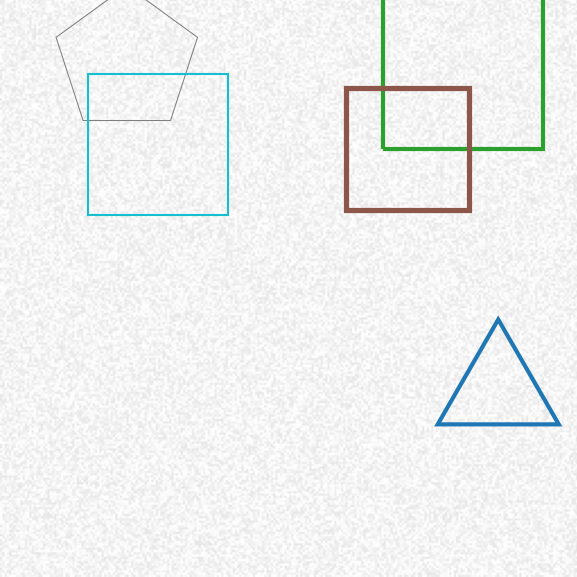[{"shape": "triangle", "thickness": 2, "radius": 0.61, "center": [0.863, 0.325]}, {"shape": "square", "thickness": 2, "radius": 0.69, "center": [0.802, 0.878]}, {"shape": "square", "thickness": 2.5, "radius": 0.53, "center": [0.706, 0.741]}, {"shape": "pentagon", "thickness": 0.5, "radius": 0.64, "center": [0.22, 0.895]}, {"shape": "square", "thickness": 1, "radius": 0.61, "center": [0.273, 0.749]}]